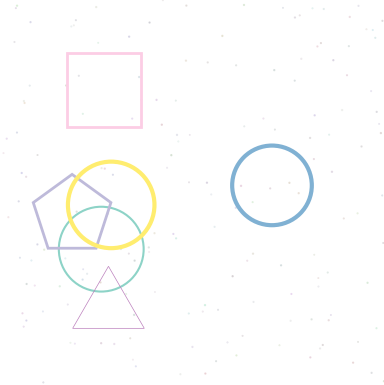[{"shape": "circle", "thickness": 1.5, "radius": 0.55, "center": [0.263, 0.353]}, {"shape": "pentagon", "thickness": 2, "radius": 0.53, "center": [0.187, 0.441]}, {"shape": "circle", "thickness": 3, "radius": 0.52, "center": [0.706, 0.518]}, {"shape": "square", "thickness": 2, "radius": 0.48, "center": [0.271, 0.766]}, {"shape": "triangle", "thickness": 0.5, "radius": 0.54, "center": [0.282, 0.201]}, {"shape": "circle", "thickness": 3, "radius": 0.56, "center": [0.289, 0.468]}]